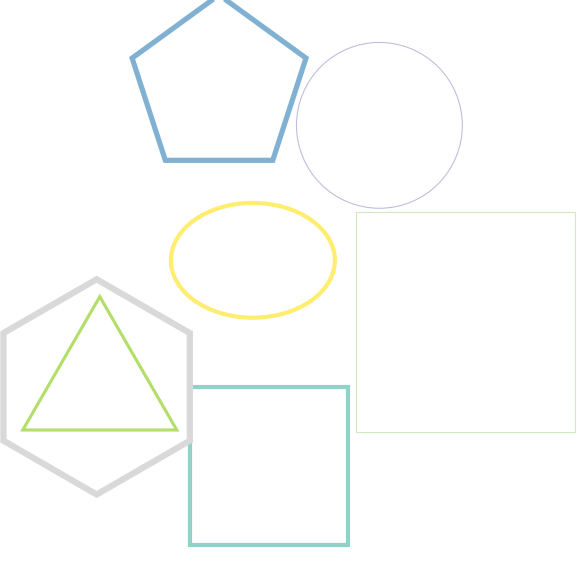[{"shape": "square", "thickness": 2, "radius": 0.68, "center": [0.466, 0.193]}, {"shape": "circle", "thickness": 0.5, "radius": 0.72, "center": [0.657, 0.782]}, {"shape": "pentagon", "thickness": 2.5, "radius": 0.79, "center": [0.379, 0.85]}, {"shape": "triangle", "thickness": 1.5, "radius": 0.77, "center": [0.173, 0.332]}, {"shape": "hexagon", "thickness": 3, "radius": 0.93, "center": [0.167, 0.329]}, {"shape": "square", "thickness": 0.5, "radius": 0.95, "center": [0.806, 0.442]}, {"shape": "oval", "thickness": 2, "radius": 0.71, "center": [0.438, 0.548]}]